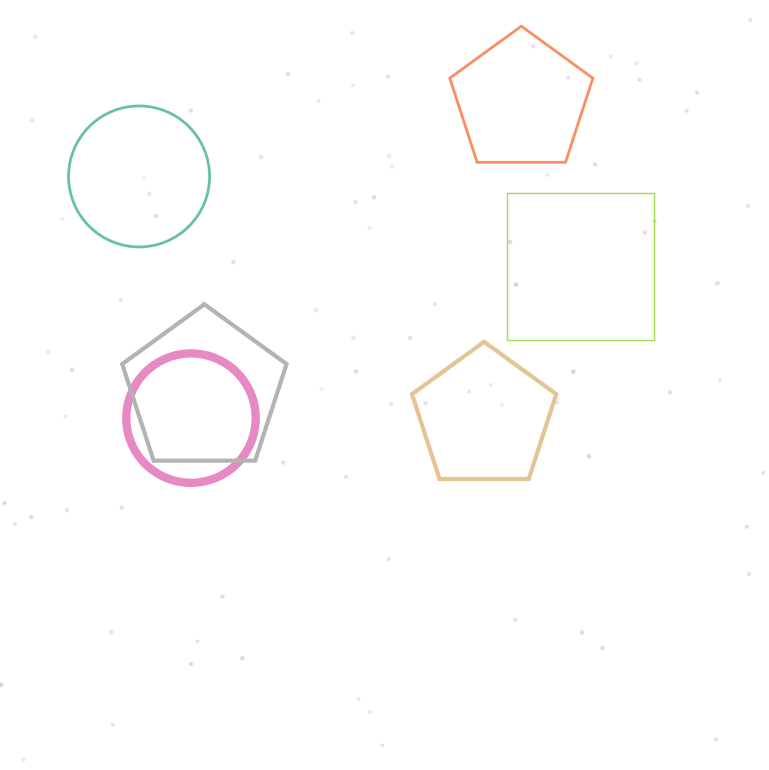[{"shape": "circle", "thickness": 1, "radius": 0.46, "center": [0.181, 0.771]}, {"shape": "pentagon", "thickness": 1, "radius": 0.49, "center": [0.677, 0.868]}, {"shape": "circle", "thickness": 3, "radius": 0.42, "center": [0.248, 0.457]}, {"shape": "square", "thickness": 0.5, "radius": 0.48, "center": [0.754, 0.654]}, {"shape": "pentagon", "thickness": 1.5, "radius": 0.49, "center": [0.629, 0.458]}, {"shape": "pentagon", "thickness": 1.5, "radius": 0.56, "center": [0.265, 0.493]}]